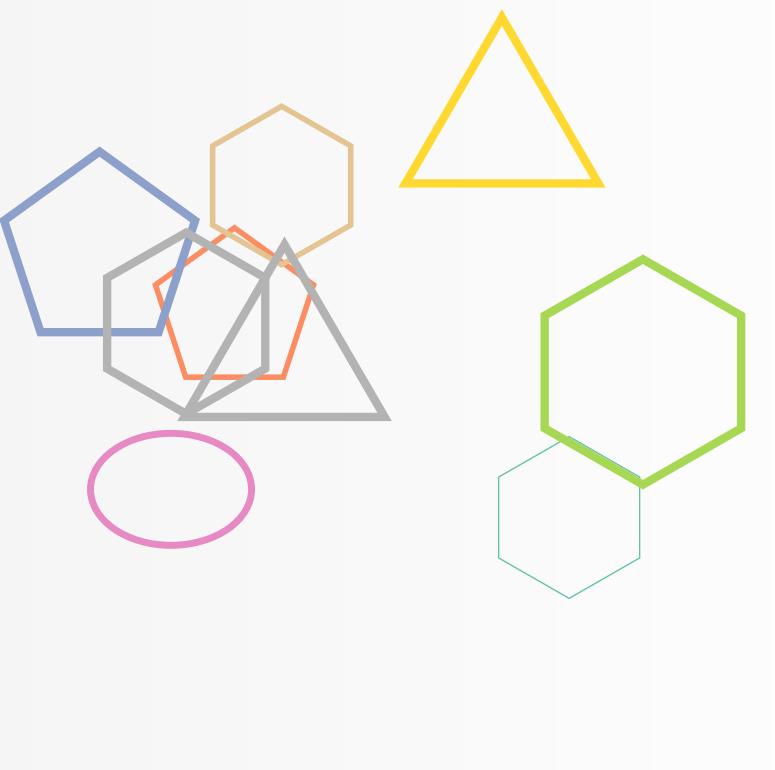[{"shape": "hexagon", "thickness": 0.5, "radius": 0.53, "center": [0.734, 0.328]}, {"shape": "pentagon", "thickness": 2, "radius": 0.54, "center": [0.303, 0.597]}, {"shape": "pentagon", "thickness": 3, "radius": 0.65, "center": [0.128, 0.673]}, {"shape": "oval", "thickness": 2.5, "radius": 0.52, "center": [0.221, 0.365]}, {"shape": "hexagon", "thickness": 3, "radius": 0.73, "center": [0.83, 0.517]}, {"shape": "triangle", "thickness": 3, "radius": 0.72, "center": [0.648, 0.834]}, {"shape": "hexagon", "thickness": 2, "radius": 0.51, "center": [0.363, 0.759]}, {"shape": "hexagon", "thickness": 3, "radius": 0.59, "center": [0.24, 0.58]}, {"shape": "triangle", "thickness": 3, "radius": 0.75, "center": [0.367, 0.533]}]